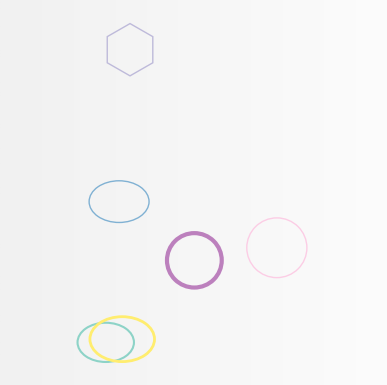[{"shape": "oval", "thickness": 1.5, "radius": 0.36, "center": [0.273, 0.111]}, {"shape": "hexagon", "thickness": 1, "radius": 0.34, "center": [0.336, 0.871]}, {"shape": "oval", "thickness": 1, "radius": 0.39, "center": [0.307, 0.476]}, {"shape": "circle", "thickness": 1, "radius": 0.39, "center": [0.714, 0.356]}, {"shape": "circle", "thickness": 3, "radius": 0.35, "center": [0.502, 0.324]}, {"shape": "oval", "thickness": 2, "radius": 0.42, "center": [0.315, 0.119]}]